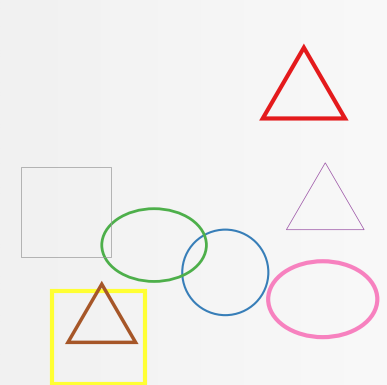[{"shape": "triangle", "thickness": 3, "radius": 0.61, "center": [0.784, 0.754]}, {"shape": "circle", "thickness": 1.5, "radius": 0.56, "center": [0.581, 0.292]}, {"shape": "oval", "thickness": 2, "radius": 0.67, "center": [0.398, 0.363]}, {"shape": "triangle", "thickness": 0.5, "radius": 0.58, "center": [0.839, 0.461]}, {"shape": "square", "thickness": 3, "radius": 0.6, "center": [0.254, 0.123]}, {"shape": "triangle", "thickness": 2.5, "radius": 0.5, "center": [0.263, 0.161]}, {"shape": "oval", "thickness": 3, "radius": 0.7, "center": [0.833, 0.223]}, {"shape": "square", "thickness": 0.5, "radius": 0.58, "center": [0.17, 0.45]}]